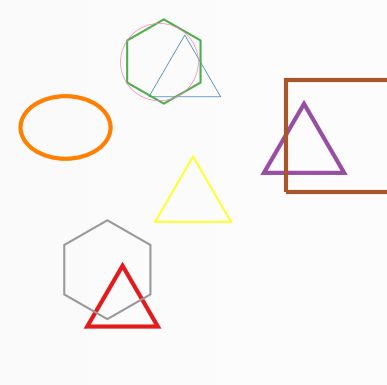[{"shape": "triangle", "thickness": 3, "radius": 0.53, "center": [0.316, 0.204]}, {"shape": "triangle", "thickness": 0.5, "radius": 0.53, "center": [0.477, 0.802]}, {"shape": "hexagon", "thickness": 1.5, "radius": 0.55, "center": [0.423, 0.84]}, {"shape": "triangle", "thickness": 3, "radius": 0.6, "center": [0.785, 0.611]}, {"shape": "oval", "thickness": 3, "radius": 0.58, "center": [0.169, 0.669]}, {"shape": "triangle", "thickness": 1.5, "radius": 0.57, "center": [0.498, 0.48]}, {"shape": "square", "thickness": 3, "radius": 0.72, "center": [0.883, 0.647]}, {"shape": "circle", "thickness": 0.5, "radius": 0.5, "center": [0.411, 0.839]}, {"shape": "hexagon", "thickness": 1.5, "radius": 0.64, "center": [0.277, 0.299]}]